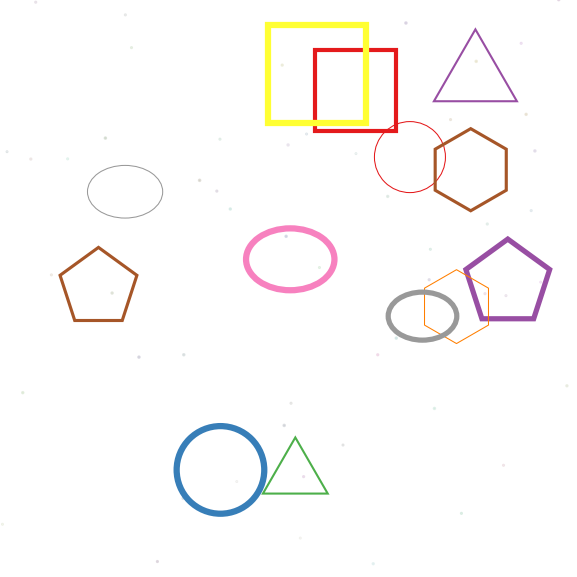[{"shape": "circle", "thickness": 0.5, "radius": 0.31, "center": [0.71, 0.727]}, {"shape": "square", "thickness": 2, "radius": 0.35, "center": [0.616, 0.842]}, {"shape": "circle", "thickness": 3, "radius": 0.38, "center": [0.382, 0.185]}, {"shape": "triangle", "thickness": 1, "radius": 0.32, "center": [0.511, 0.177]}, {"shape": "triangle", "thickness": 1, "radius": 0.41, "center": [0.823, 0.865]}, {"shape": "pentagon", "thickness": 2.5, "radius": 0.38, "center": [0.879, 0.509]}, {"shape": "hexagon", "thickness": 0.5, "radius": 0.32, "center": [0.79, 0.468]}, {"shape": "square", "thickness": 3, "radius": 0.42, "center": [0.549, 0.871]}, {"shape": "hexagon", "thickness": 1.5, "radius": 0.36, "center": [0.815, 0.705]}, {"shape": "pentagon", "thickness": 1.5, "radius": 0.35, "center": [0.171, 0.501]}, {"shape": "oval", "thickness": 3, "radius": 0.38, "center": [0.503, 0.55]}, {"shape": "oval", "thickness": 0.5, "radius": 0.33, "center": [0.217, 0.667]}, {"shape": "oval", "thickness": 2.5, "radius": 0.3, "center": [0.732, 0.452]}]